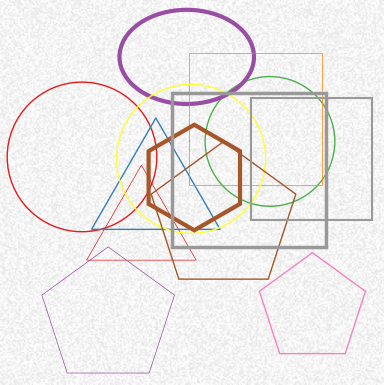[{"shape": "triangle", "thickness": 0.5, "radius": 0.82, "center": [0.367, 0.406]}, {"shape": "circle", "thickness": 1, "radius": 0.97, "center": [0.213, 0.592]}, {"shape": "triangle", "thickness": 1, "radius": 0.96, "center": [0.405, 0.501]}, {"shape": "circle", "thickness": 1, "radius": 0.84, "center": [0.701, 0.633]}, {"shape": "oval", "thickness": 3, "radius": 0.87, "center": [0.485, 0.852]}, {"shape": "pentagon", "thickness": 0.5, "radius": 0.91, "center": [0.281, 0.178]}, {"shape": "square", "thickness": 0.5, "radius": 0.86, "center": [0.664, 0.691]}, {"shape": "circle", "thickness": 1, "radius": 0.97, "center": [0.496, 0.587]}, {"shape": "hexagon", "thickness": 3, "radius": 0.69, "center": [0.505, 0.539]}, {"shape": "pentagon", "thickness": 1, "radius": 0.99, "center": [0.581, 0.435]}, {"shape": "pentagon", "thickness": 1, "radius": 0.72, "center": [0.812, 0.199]}, {"shape": "square", "thickness": 1.5, "radius": 0.79, "center": [0.808, 0.587]}, {"shape": "square", "thickness": 2.5, "radius": 1.0, "center": [0.647, 0.558]}]